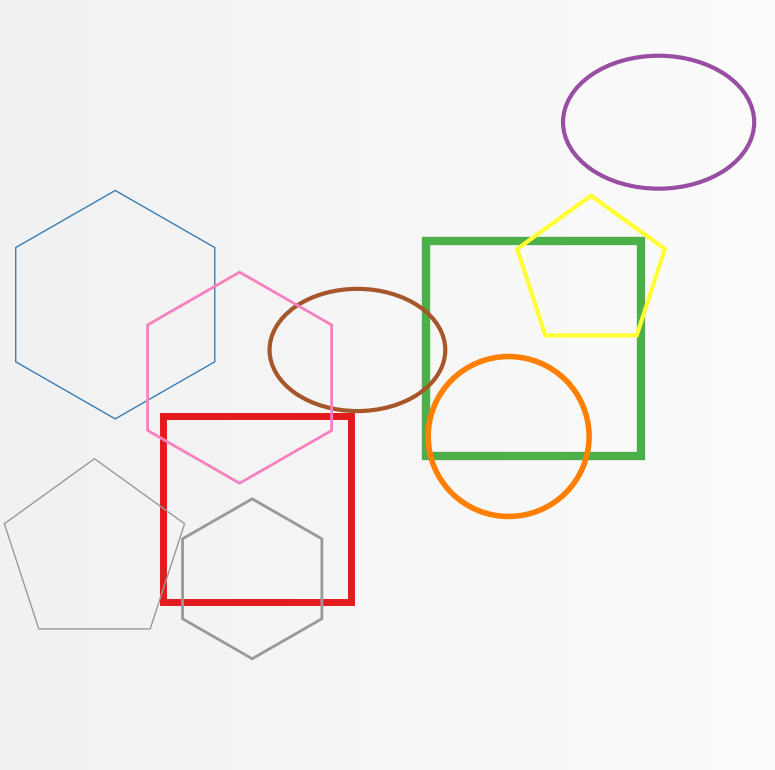[{"shape": "square", "thickness": 2.5, "radius": 0.6, "center": [0.332, 0.339]}, {"shape": "hexagon", "thickness": 0.5, "radius": 0.74, "center": [0.149, 0.604]}, {"shape": "square", "thickness": 3, "radius": 0.69, "center": [0.689, 0.547]}, {"shape": "oval", "thickness": 1.5, "radius": 0.62, "center": [0.85, 0.841]}, {"shape": "circle", "thickness": 2, "radius": 0.52, "center": [0.656, 0.433]}, {"shape": "pentagon", "thickness": 1.5, "radius": 0.5, "center": [0.763, 0.646]}, {"shape": "oval", "thickness": 1.5, "radius": 0.57, "center": [0.461, 0.546]}, {"shape": "hexagon", "thickness": 1, "radius": 0.69, "center": [0.309, 0.509]}, {"shape": "pentagon", "thickness": 0.5, "radius": 0.61, "center": [0.122, 0.282]}, {"shape": "hexagon", "thickness": 1, "radius": 0.52, "center": [0.325, 0.248]}]